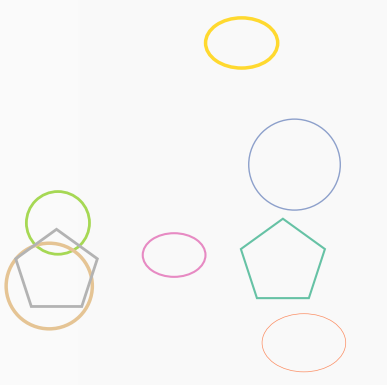[{"shape": "pentagon", "thickness": 1.5, "radius": 0.57, "center": [0.73, 0.318]}, {"shape": "oval", "thickness": 0.5, "radius": 0.54, "center": [0.784, 0.11]}, {"shape": "circle", "thickness": 1, "radius": 0.59, "center": [0.76, 0.572]}, {"shape": "oval", "thickness": 1.5, "radius": 0.4, "center": [0.449, 0.338]}, {"shape": "circle", "thickness": 2, "radius": 0.41, "center": [0.149, 0.421]}, {"shape": "oval", "thickness": 2.5, "radius": 0.47, "center": [0.624, 0.888]}, {"shape": "circle", "thickness": 2.5, "radius": 0.56, "center": [0.127, 0.257]}, {"shape": "pentagon", "thickness": 2, "radius": 0.55, "center": [0.146, 0.294]}]